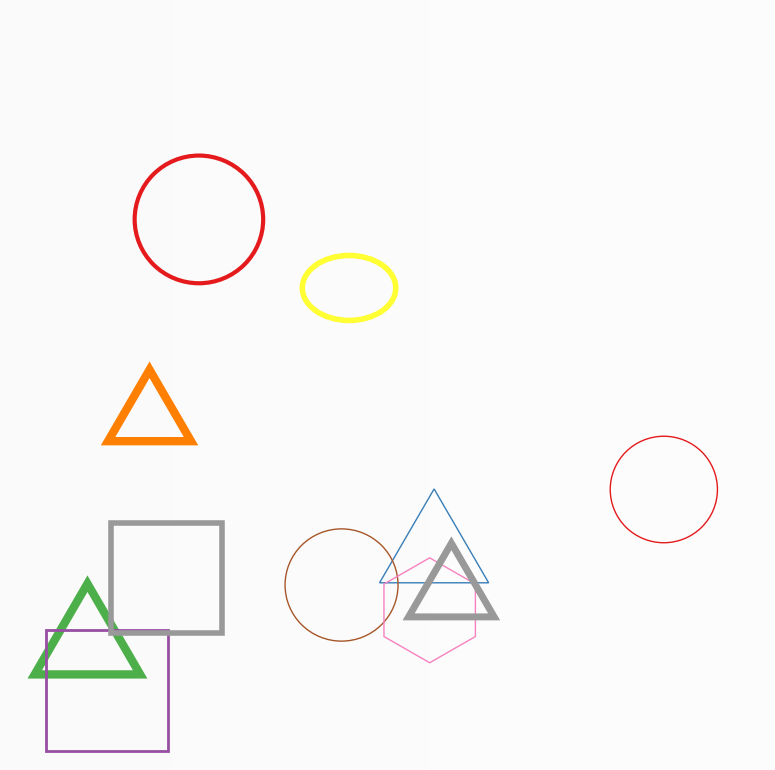[{"shape": "circle", "thickness": 1.5, "radius": 0.41, "center": [0.257, 0.715]}, {"shape": "circle", "thickness": 0.5, "radius": 0.35, "center": [0.857, 0.364]}, {"shape": "triangle", "thickness": 0.5, "radius": 0.41, "center": [0.56, 0.284]}, {"shape": "triangle", "thickness": 3, "radius": 0.39, "center": [0.113, 0.163]}, {"shape": "square", "thickness": 1, "radius": 0.39, "center": [0.138, 0.104]}, {"shape": "triangle", "thickness": 3, "radius": 0.31, "center": [0.193, 0.458]}, {"shape": "oval", "thickness": 2, "radius": 0.3, "center": [0.45, 0.626]}, {"shape": "circle", "thickness": 0.5, "radius": 0.36, "center": [0.441, 0.24]}, {"shape": "hexagon", "thickness": 0.5, "radius": 0.34, "center": [0.554, 0.207]}, {"shape": "triangle", "thickness": 2.5, "radius": 0.32, "center": [0.582, 0.231]}, {"shape": "square", "thickness": 2, "radius": 0.36, "center": [0.215, 0.249]}]